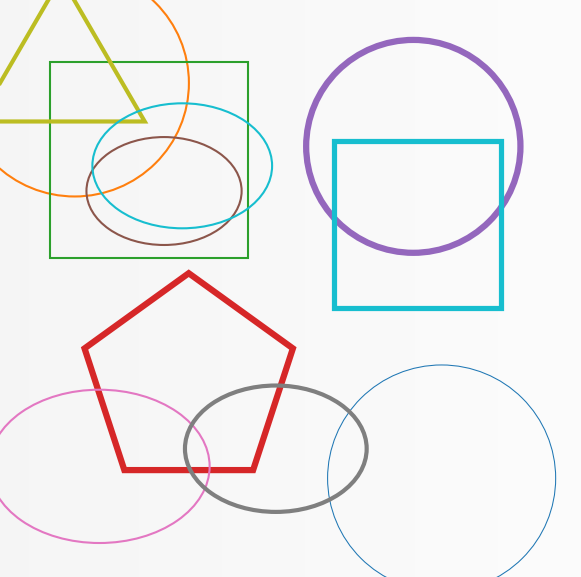[{"shape": "circle", "thickness": 0.5, "radius": 0.98, "center": [0.76, 0.171]}, {"shape": "circle", "thickness": 1, "radius": 0.98, "center": [0.129, 0.855]}, {"shape": "square", "thickness": 1, "radius": 0.85, "center": [0.256, 0.722]}, {"shape": "pentagon", "thickness": 3, "radius": 0.94, "center": [0.325, 0.338]}, {"shape": "circle", "thickness": 3, "radius": 0.92, "center": [0.711, 0.746]}, {"shape": "oval", "thickness": 1, "radius": 0.67, "center": [0.282, 0.668]}, {"shape": "oval", "thickness": 1, "radius": 0.95, "center": [0.171, 0.192]}, {"shape": "oval", "thickness": 2, "radius": 0.78, "center": [0.475, 0.222]}, {"shape": "triangle", "thickness": 2, "radius": 0.83, "center": [0.105, 0.872]}, {"shape": "square", "thickness": 2.5, "radius": 0.72, "center": [0.718, 0.61]}, {"shape": "oval", "thickness": 1, "radius": 0.77, "center": [0.314, 0.712]}]